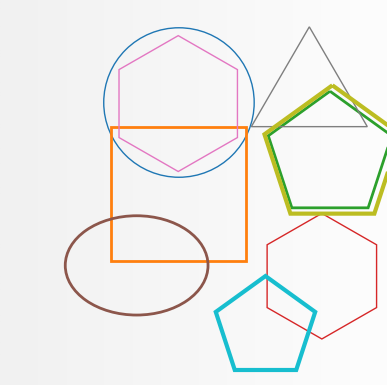[{"shape": "circle", "thickness": 1, "radius": 0.97, "center": [0.462, 0.734]}, {"shape": "square", "thickness": 2, "radius": 0.87, "center": [0.461, 0.496]}, {"shape": "pentagon", "thickness": 2, "radius": 0.84, "center": [0.852, 0.596]}, {"shape": "hexagon", "thickness": 1, "radius": 0.82, "center": [0.831, 0.283]}, {"shape": "oval", "thickness": 2, "radius": 0.92, "center": [0.353, 0.311]}, {"shape": "hexagon", "thickness": 1, "radius": 0.88, "center": [0.46, 0.731]}, {"shape": "triangle", "thickness": 1, "radius": 0.86, "center": [0.798, 0.757]}, {"shape": "pentagon", "thickness": 3, "radius": 0.92, "center": [0.858, 0.594]}, {"shape": "pentagon", "thickness": 3, "radius": 0.67, "center": [0.685, 0.148]}]